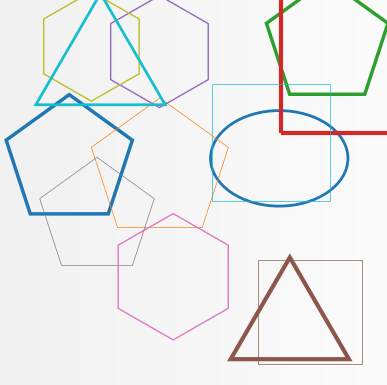[{"shape": "oval", "thickness": 2, "radius": 0.89, "center": [0.721, 0.589]}, {"shape": "pentagon", "thickness": 2.5, "radius": 0.86, "center": [0.179, 0.583]}, {"shape": "pentagon", "thickness": 0.5, "radius": 0.93, "center": [0.413, 0.56]}, {"shape": "pentagon", "thickness": 2.5, "radius": 0.82, "center": [0.844, 0.888]}, {"shape": "square", "thickness": 3, "radius": 0.88, "center": [0.9, 0.829]}, {"shape": "hexagon", "thickness": 1, "radius": 0.73, "center": [0.412, 0.866]}, {"shape": "square", "thickness": 0.5, "radius": 0.67, "center": [0.8, 0.189]}, {"shape": "triangle", "thickness": 3, "radius": 0.88, "center": [0.748, 0.155]}, {"shape": "hexagon", "thickness": 1, "radius": 0.82, "center": [0.447, 0.281]}, {"shape": "pentagon", "thickness": 0.5, "radius": 0.78, "center": [0.25, 0.436]}, {"shape": "hexagon", "thickness": 1, "radius": 0.71, "center": [0.236, 0.879]}, {"shape": "square", "thickness": 0.5, "radius": 0.76, "center": [0.7, 0.629]}, {"shape": "triangle", "thickness": 2, "radius": 0.96, "center": [0.259, 0.824]}]